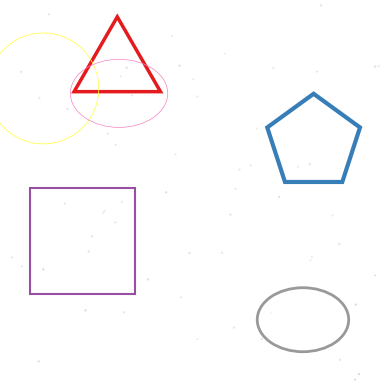[{"shape": "triangle", "thickness": 2.5, "radius": 0.65, "center": [0.305, 0.827]}, {"shape": "pentagon", "thickness": 3, "radius": 0.63, "center": [0.815, 0.63]}, {"shape": "square", "thickness": 1.5, "radius": 0.69, "center": [0.214, 0.373]}, {"shape": "circle", "thickness": 0.5, "radius": 0.72, "center": [0.112, 0.77]}, {"shape": "oval", "thickness": 0.5, "radius": 0.63, "center": [0.309, 0.758]}, {"shape": "oval", "thickness": 2, "radius": 0.59, "center": [0.787, 0.17]}]